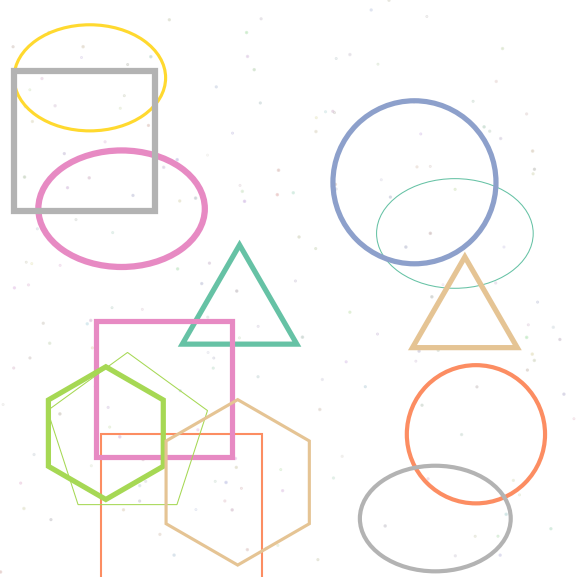[{"shape": "oval", "thickness": 0.5, "radius": 0.68, "center": [0.788, 0.595]}, {"shape": "triangle", "thickness": 2.5, "radius": 0.57, "center": [0.415, 0.46]}, {"shape": "square", "thickness": 1, "radius": 0.7, "center": [0.314, 0.109]}, {"shape": "circle", "thickness": 2, "radius": 0.6, "center": [0.824, 0.247]}, {"shape": "circle", "thickness": 2.5, "radius": 0.71, "center": [0.718, 0.684]}, {"shape": "oval", "thickness": 3, "radius": 0.72, "center": [0.211, 0.638]}, {"shape": "square", "thickness": 2.5, "radius": 0.59, "center": [0.284, 0.326]}, {"shape": "pentagon", "thickness": 0.5, "radius": 0.73, "center": [0.221, 0.243]}, {"shape": "hexagon", "thickness": 2.5, "radius": 0.57, "center": [0.183, 0.249]}, {"shape": "oval", "thickness": 1.5, "radius": 0.66, "center": [0.156, 0.864]}, {"shape": "triangle", "thickness": 2.5, "radius": 0.52, "center": [0.805, 0.45]}, {"shape": "hexagon", "thickness": 1.5, "radius": 0.72, "center": [0.412, 0.164]}, {"shape": "square", "thickness": 3, "radius": 0.61, "center": [0.146, 0.755]}, {"shape": "oval", "thickness": 2, "radius": 0.65, "center": [0.754, 0.101]}]